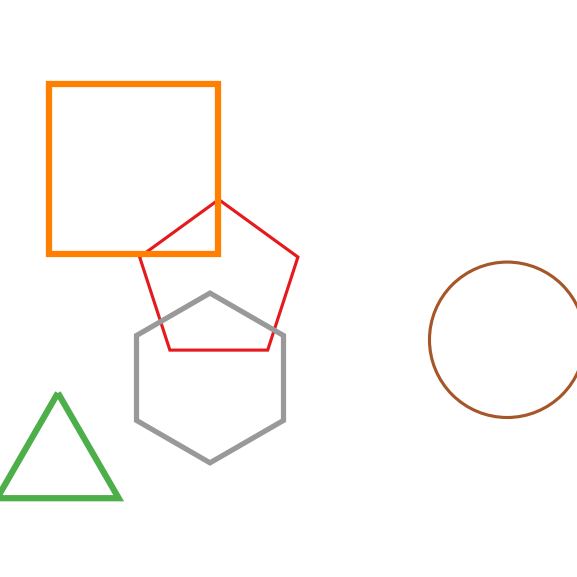[{"shape": "pentagon", "thickness": 1.5, "radius": 0.72, "center": [0.379, 0.509]}, {"shape": "triangle", "thickness": 3, "radius": 0.61, "center": [0.1, 0.197]}, {"shape": "square", "thickness": 3, "radius": 0.73, "center": [0.232, 0.706]}, {"shape": "circle", "thickness": 1.5, "radius": 0.67, "center": [0.878, 0.411]}, {"shape": "hexagon", "thickness": 2.5, "radius": 0.73, "center": [0.364, 0.345]}]